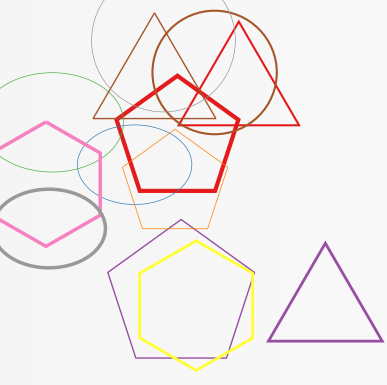[{"shape": "pentagon", "thickness": 3, "radius": 0.83, "center": [0.458, 0.638]}, {"shape": "triangle", "thickness": 1.5, "radius": 0.9, "center": [0.616, 0.764]}, {"shape": "oval", "thickness": 0.5, "radius": 0.74, "center": [0.347, 0.572]}, {"shape": "oval", "thickness": 0.5, "radius": 0.92, "center": [0.135, 0.682]}, {"shape": "triangle", "thickness": 2, "radius": 0.85, "center": [0.84, 0.199]}, {"shape": "pentagon", "thickness": 1, "radius": 0.99, "center": [0.467, 0.231]}, {"shape": "pentagon", "thickness": 0.5, "radius": 0.71, "center": [0.452, 0.521]}, {"shape": "hexagon", "thickness": 2, "radius": 0.84, "center": [0.506, 0.206]}, {"shape": "triangle", "thickness": 1, "radius": 0.91, "center": [0.399, 0.784]}, {"shape": "circle", "thickness": 1.5, "radius": 0.8, "center": [0.554, 0.812]}, {"shape": "hexagon", "thickness": 2.5, "radius": 0.81, "center": [0.119, 0.522]}, {"shape": "circle", "thickness": 0.5, "radius": 0.93, "center": [0.422, 0.895]}, {"shape": "oval", "thickness": 2.5, "radius": 0.73, "center": [0.126, 0.406]}]